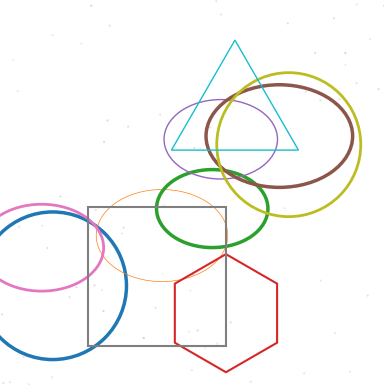[{"shape": "circle", "thickness": 2.5, "radius": 0.96, "center": [0.137, 0.258]}, {"shape": "oval", "thickness": 0.5, "radius": 0.85, "center": [0.421, 0.388]}, {"shape": "oval", "thickness": 2.5, "radius": 0.72, "center": [0.551, 0.458]}, {"shape": "hexagon", "thickness": 1.5, "radius": 0.77, "center": [0.587, 0.187]}, {"shape": "oval", "thickness": 1, "radius": 0.74, "center": [0.573, 0.638]}, {"shape": "oval", "thickness": 2.5, "radius": 0.95, "center": [0.726, 0.647]}, {"shape": "oval", "thickness": 2, "radius": 0.81, "center": [0.108, 0.357]}, {"shape": "square", "thickness": 1.5, "radius": 0.9, "center": [0.408, 0.283]}, {"shape": "circle", "thickness": 2, "radius": 0.93, "center": [0.75, 0.624]}, {"shape": "triangle", "thickness": 1, "radius": 0.95, "center": [0.61, 0.705]}]